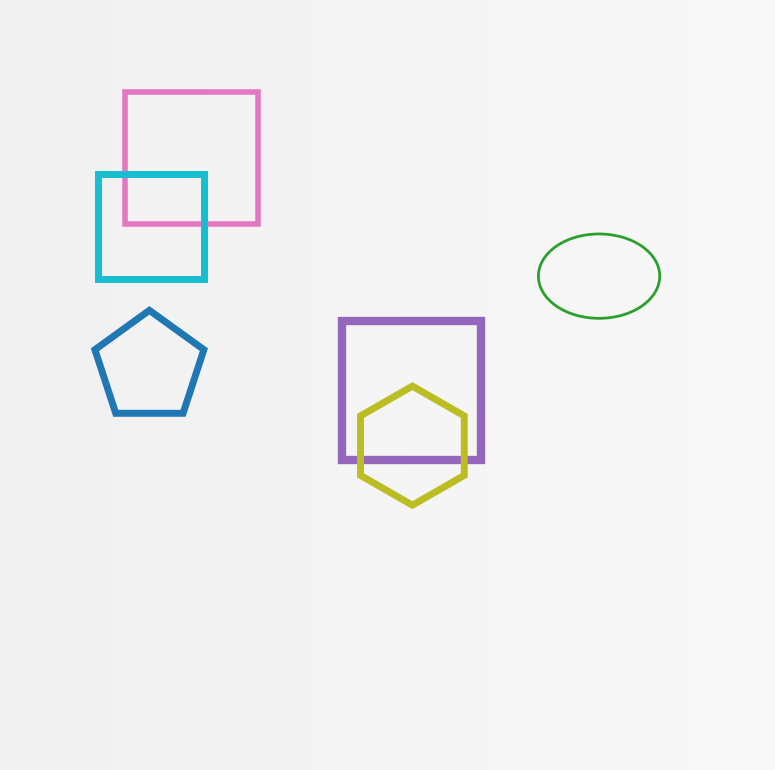[{"shape": "pentagon", "thickness": 2.5, "radius": 0.37, "center": [0.193, 0.523]}, {"shape": "oval", "thickness": 1, "radius": 0.39, "center": [0.773, 0.641]}, {"shape": "square", "thickness": 3, "radius": 0.45, "center": [0.531, 0.493]}, {"shape": "square", "thickness": 2, "radius": 0.43, "center": [0.247, 0.795]}, {"shape": "hexagon", "thickness": 2.5, "radius": 0.39, "center": [0.532, 0.421]}, {"shape": "square", "thickness": 2.5, "radius": 0.34, "center": [0.194, 0.706]}]